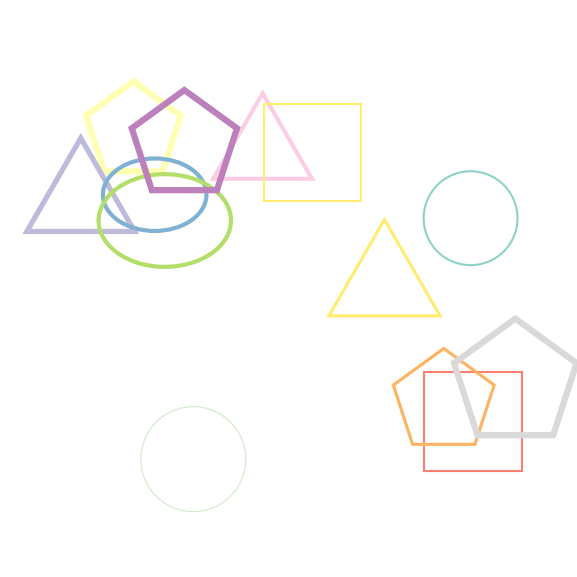[{"shape": "circle", "thickness": 1, "radius": 0.41, "center": [0.815, 0.621]}, {"shape": "pentagon", "thickness": 3, "radius": 0.43, "center": [0.231, 0.772]}, {"shape": "triangle", "thickness": 2.5, "radius": 0.54, "center": [0.14, 0.652]}, {"shape": "square", "thickness": 1, "radius": 0.43, "center": [0.819, 0.269]}, {"shape": "oval", "thickness": 2, "radius": 0.45, "center": [0.268, 0.662]}, {"shape": "pentagon", "thickness": 1.5, "radius": 0.46, "center": [0.768, 0.304]}, {"shape": "oval", "thickness": 2, "radius": 0.57, "center": [0.285, 0.617]}, {"shape": "triangle", "thickness": 2, "radius": 0.49, "center": [0.455, 0.739]}, {"shape": "pentagon", "thickness": 3, "radius": 0.56, "center": [0.892, 0.336]}, {"shape": "pentagon", "thickness": 3, "radius": 0.48, "center": [0.319, 0.747]}, {"shape": "circle", "thickness": 0.5, "radius": 0.45, "center": [0.335, 0.204]}, {"shape": "square", "thickness": 1, "radius": 0.42, "center": [0.542, 0.735]}, {"shape": "triangle", "thickness": 1.5, "radius": 0.56, "center": [0.666, 0.508]}]